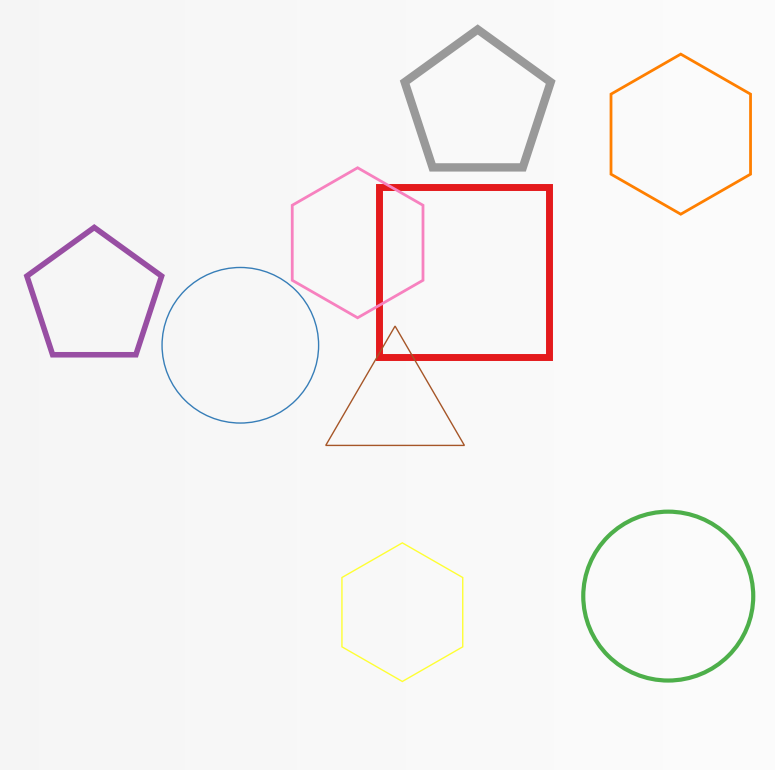[{"shape": "square", "thickness": 2.5, "radius": 0.55, "center": [0.599, 0.647]}, {"shape": "circle", "thickness": 0.5, "radius": 0.51, "center": [0.31, 0.552]}, {"shape": "circle", "thickness": 1.5, "radius": 0.55, "center": [0.862, 0.226]}, {"shape": "pentagon", "thickness": 2, "radius": 0.46, "center": [0.122, 0.613]}, {"shape": "hexagon", "thickness": 1, "radius": 0.52, "center": [0.878, 0.826]}, {"shape": "hexagon", "thickness": 0.5, "radius": 0.45, "center": [0.519, 0.205]}, {"shape": "triangle", "thickness": 0.5, "radius": 0.52, "center": [0.51, 0.473]}, {"shape": "hexagon", "thickness": 1, "radius": 0.49, "center": [0.461, 0.685]}, {"shape": "pentagon", "thickness": 3, "radius": 0.5, "center": [0.616, 0.863]}]